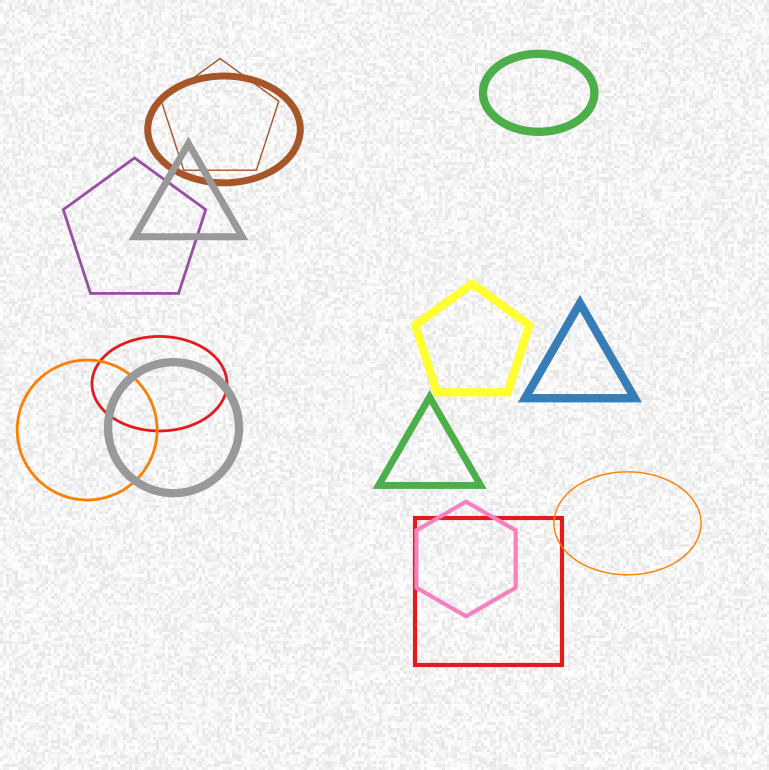[{"shape": "oval", "thickness": 1, "radius": 0.44, "center": [0.207, 0.502]}, {"shape": "square", "thickness": 1.5, "radius": 0.48, "center": [0.634, 0.232]}, {"shape": "triangle", "thickness": 3, "radius": 0.41, "center": [0.753, 0.524]}, {"shape": "oval", "thickness": 3, "radius": 0.36, "center": [0.7, 0.879]}, {"shape": "triangle", "thickness": 2.5, "radius": 0.38, "center": [0.558, 0.408]}, {"shape": "pentagon", "thickness": 1, "radius": 0.49, "center": [0.175, 0.698]}, {"shape": "circle", "thickness": 1, "radius": 0.45, "center": [0.113, 0.442]}, {"shape": "oval", "thickness": 0.5, "radius": 0.48, "center": [0.815, 0.32]}, {"shape": "pentagon", "thickness": 3, "radius": 0.39, "center": [0.613, 0.554]}, {"shape": "oval", "thickness": 2.5, "radius": 0.5, "center": [0.291, 0.832]}, {"shape": "pentagon", "thickness": 0.5, "radius": 0.4, "center": [0.286, 0.844]}, {"shape": "hexagon", "thickness": 1.5, "radius": 0.37, "center": [0.605, 0.274]}, {"shape": "circle", "thickness": 3, "radius": 0.43, "center": [0.225, 0.445]}, {"shape": "triangle", "thickness": 2.5, "radius": 0.4, "center": [0.245, 0.733]}]